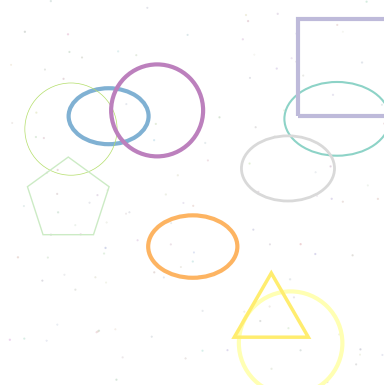[{"shape": "oval", "thickness": 1.5, "radius": 0.68, "center": [0.875, 0.691]}, {"shape": "circle", "thickness": 3, "radius": 0.67, "center": [0.755, 0.109]}, {"shape": "square", "thickness": 3, "radius": 0.63, "center": [0.899, 0.825]}, {"shape": "oval", "thickness": 3, "radius": 0.52, "center": [0.282, 0.698]}, {"shape": "oval", "thickness": 3, "radius": 0.58, "center": [0.501, 0.36]}, {"shape": "circle", "thickness": 0.5, "radius": 0.6, "center": [0.184, 0.665]}, {"shape": "oval", "thickness": 2, "radius": 0.6, "center": [0.748, 0.563]}, {"shape": "circle", "thickness": 3, "radius": 0.6, "center": [0.408, 0.713]}, {"shape": "pentagon", "thickness": 1, "radius": 0.56, "center": [0.177, 0.481]}, {"shape": "triangle", "thickness": 2.5, "radius": 0.56, "center": [0.705, 0.18]}]